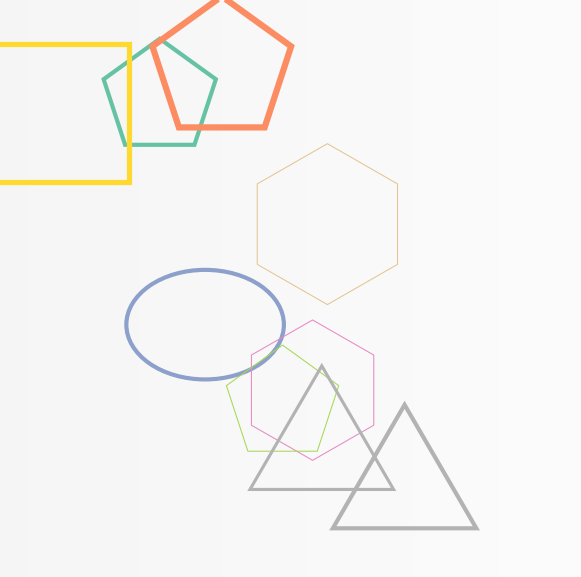[{"shape": "pentagon", "thickness": 2, "radius": 0.51, "center": [0.275, 0.831]}, {"shape": "pentagon", "thickness": 3, "radius": 0.63, "center": [0.382, 0.88]}, {"shape": "oval", "thickness": 2, "radius": 0.68, "center": [0.353, 0.437]}, {"shape": "hexagon", "thickness": 0.5, "radius": 0.61, "center": [0.538, 0.324]}, {"shape": "pentagon", "thickness": 0.5, "radius": 0.51, "center": [0.486, 0.3]}, {"shape": "square", "thickness": 2.5, "radius": 0.6, "center": [0.101, 0.804]}, {"shape": "hexagon", "thickness": 0.5, "radius": 0.7, "center": [0.563, 0.611]}, {"shape": "triangle", "thickness": 2, "radius": 0.71, "center": [0.696, 0.156]}, {"shape": "triangle", "thickness": 1.5, "radius": 0.71, "center": [0.554, 0.223]}]